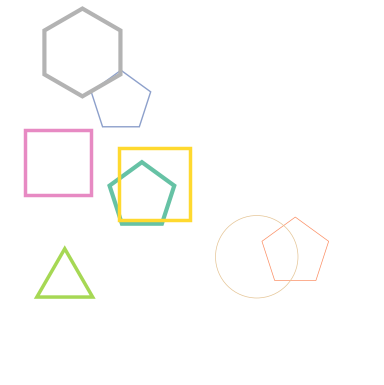[{"shape": "pentagon", "thickness": 3, "radius": 0.44, "center": [0.369, 0.49]}, {"shape": "pentagon", "thickness": 0.5, "radius": 0.46, "center": [0.767, 0.345]}, {"shape": "pentagon", "thickness": 1, "radius": 0.41, "center": [0.314, 0.736]}, {"shape": "square", "thickness": 2.5, "radius": 0.43, "center": [0.151, 0.578]}, {"shape": "triangle", "thickness": 2.5, "radius": 0.42, "center": [0.168, 0.27]}, {"shape": "square", "thickness": 2.5, "radius": 0.46, "center": [0.402, 0.522]}, {"shape": "circle", "thickness": 0.5, "radius": 0.54, "center": [0.667, 0.333]}, {"shape": "hexagon", "thickness": 3, "radius": 0.57, "center": [0.214, 0.864]}]